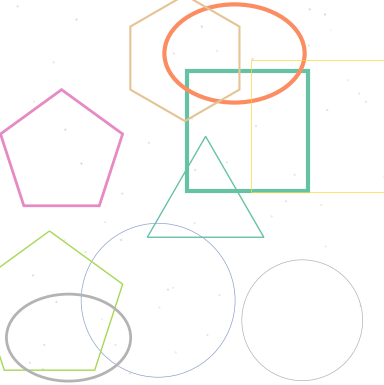[{"shape": "triangle", "thickness": 1, "radius": 0.87, "center": [0.534, 0.471]}, {"shape": "square", "thickness": 3, "radius": 0.78, "center": [0.643, 0.659]}, {"shape": "oval", "thickness": 3, "radius": 0.91, "center": [0.609, 0.861]}, {"shape": "circle", "thickness": 0.5, "radius": 1.0, "center": [0.411, 0.22]}, {"shape": "pentagon", "thickness": 2, "radius": 0.83, "center": [0.16, 0.6]}, {"shape": "pentagon", "thickness": 1, "radius": 1.0, "center": [0.129, 0.2]}, {"shape": "square", "thickness": 0.5, "radius": 0.86, "center": [0.825, 0.673]}, {"shape": "hexagon", "thickness": 1.5, "radius": 0.82, "center": [0.48, 0.849]}, {"shape": "oval", "thickness": 2, "radius": 0.81, "center": [0.178, 0.123]}, {"shape": "circle", "thickness": 0.5, "radius": 0.78, "center": [0.785, 0.168]}]